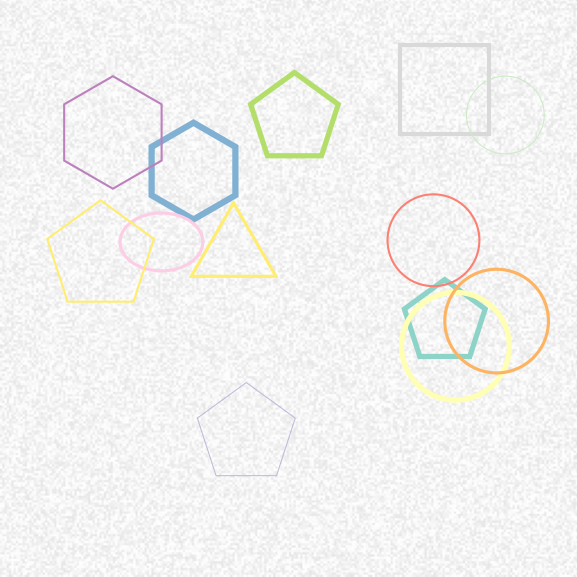[{"shape": "pentagon", "thickness": 2.5, "radius": 0.37, "center": [0.77, 0.441]}, {"shape": "circle", "thickness": 2.5, "radius": 0.47, "center": [0.789, 0.4]}, {"shape": "pentagon", "thickness": 0.5, "radius": 0.45, "center": [0.426, 0.248]}, {"shape": "circle", "thickness": 1, "radius": 0.4, "center": [0.751, 0.583]}, {"shape": "hexagon", "thickness": 3, "radius": 0.42, "center": [0.335, 0.703]}, {"shape": "circle", "thickness": 1.5, "radius": 0.45, "center": [0.86, 0.443]}, {"shape": "pentagon", "thickness": 2.5, "radius": 0.4, "center": [0.51, 0.794]}, {"shape": "oval", "thickness": 1.5, "radius": 0.36, "center": [0.28, 0.58]}, {"shape": "square", "thickness": 2, "radius": 0.39, "center": [0.769, 0.845]}, {"shape": "hexagon", "thickness": 1, "radius": 0.49, "center": [0.195, 0.77]}, {"shape": "circle", "thickness": 0.5, "radius": 0.34, "center": [0.875, 0.8]}, {"shape": "pentagon", "thickness": 1, "radius": 0.49, "center": [0.174, 0.555]}, {"shape": "triangle", "thickness": 1.5, "radius": 0.42, "center": [0.405, 0.563]}]